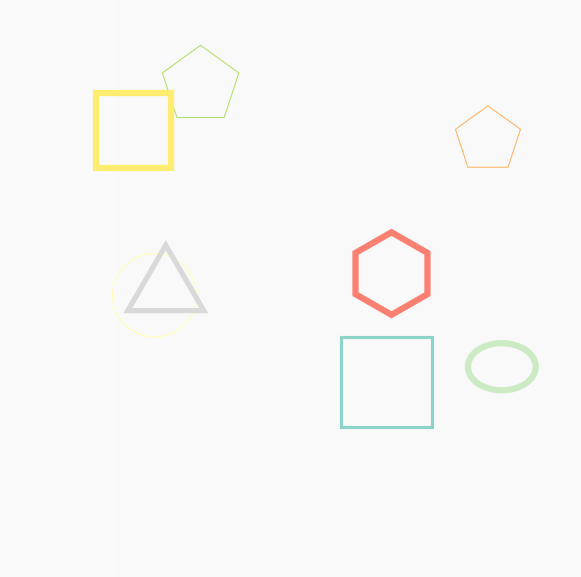[{"shape": "square", "thickness": 1.5, "radius": 0.39, "center": [0.665, 0.337]}, {"shape": "circle", "thickness": 0.5, "radius": 0.36, "center": [0.266, 0.488]}, {"shape": "hexagon", "thickness": 3, "radius": 0.36, "center": [0.674, 0.525]}, {"shape": "pentagon", "thickness": 0.5, "radius": 0.29, "center": [0.839, 0.757]}, {"shape": "pentagon", "thickness": 0.5, "radius": 0.35, "center": [0.345, 0.852]}, {"shape": "triangle", "thickness": 2.5, "radius": 0.38, "center": [0.285, 0.499]}, {"shape": "oval", "thickness": 3, "radius": 0.29, "center": [0.863, 0.364]}, {"shape": "square", "thickness": 3, "radius": 0.32, "center": [0.23, 0.773]}]